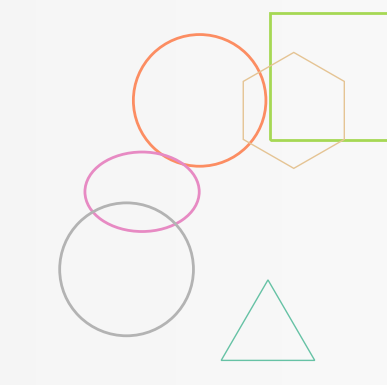[{"shape": "triangle", "thickness": 1, "radius": 0.7, "center": [0.692, 0.134]}, {"shape": "circle", "thickness": 2, "radius": 0.86, "center": [0.515, 0.739]}, {"shape": "oval", "thickness": 2, "radius": 0.74, "center": [0.367, 0.502]}, {"shape": "square", "thickness": 2, "radius": 0.82, "center": [0.862, 0.802]}, {"shape": "hexagon", "thickness": 1, "radius": 0.75, "center": [0.758, 0.713]}, {"shape": "circle", "thickness": 2, "radius": 0.86, "center": [0.327, 0.3]}]